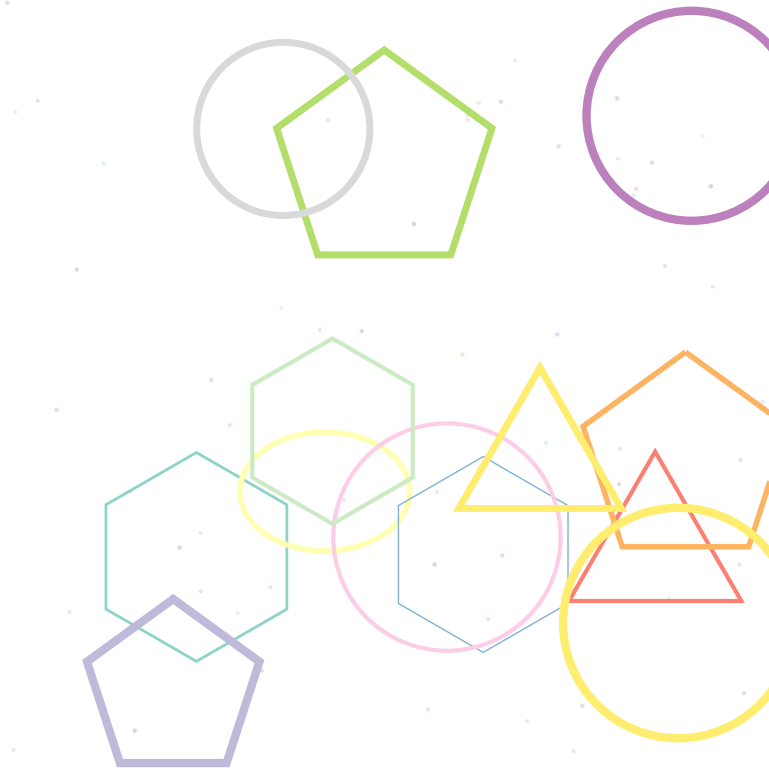[{"shape": "hexagon", "thickness": 1, "radius": 0.68, "center": [0.255, 0.277]}, {"shape": "oval", "thickness": 2, "radius": 0.55, "center": [0.422, 0.362]}, {"shape": "pentagon", "thickness": 3, "radius": 0.59, "center": [0.225, 0.104]}, {"shape": "triangle", "thickness": 1.5, "radius": 0.65, "center": [0.851, 0.284]}, {"shape": "hexagon", "thickness": 0.5, "radius": 0.64, "center": [0.628, 0.28]}, {"shape": "pentagon", "thickness": 2, "radius": 0.7, "center": [0.89, 0.403]}, {"shape": "pentagon", "thickness": 2.5, "radius": 0.74, "center": [0.499, 0.788]}, {"shape": "circle", "thickness": 1.5, "radius": 0.74, "center": [0.58, 0.303]}, {"shape": "circle", "thickness": 2.5, "radius": 0.56, "center": [0.368, 0.833]}, {"shape": "circle", "thickness": 3, "radius": 0.68, "center": [0.898, 0.85]}, {"shape": "hexagon", "thickness": 1.5, "radius": 0.6, "center": [0.432, 0.44]}, {"shape": "triangle", "thickness": 2.5, "radius": 0.61, "center": [0.701, 0.401]}, {"shape": "circle", "thickness": 3, "radius": 0.75, "center": [0.881, 0.191]}]